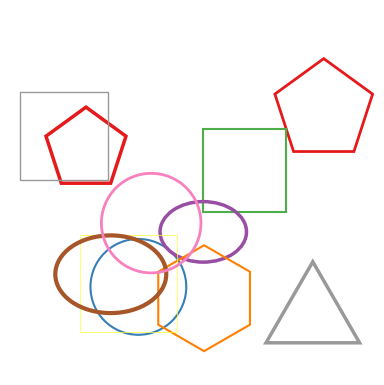[{"shape": "pentagon", "thickness": 2, "radius": 0.67, "center": [0.841, 0.714]}, {"shape": "pentagon", "thickness": 2.5, "radius": 0.55, "center": [0.223, 0.612]}, {"shape": "circle", "thickness": 1.5, "radius": 0.62, "center": [0.359, 0.255]}, {"shape": "square", "thickness": 1.5, "radius": 0.54, "center": [0.634, 0.558]}, {"shape": "oval", "thickness": 2.5, "radius": 0.56, "center": [0.528, 0.398]}, {"shape": "hexagon", "thickness": 1.5, "radius": 0.69, "center": [0.53, 0.225]}, {"shape": "square", "thickness": 0.5, "radius": 0.63, "center": [0.334, 0.264]}, {"shape": "oval", "thickness": 3, "radius": 0.72, "center": [0.288, 0.288]}, {"shape": "circle", "thickness": 2, "radius": 0.65, "center": [0.393, 0.42]}, {"shape": "triangle", "thickness": 2.5, "radius": 0.7, "center": [0.812, 0.18]}, {"shape": "square", "thickness": 1, "radius": 0.57, "center": [0.166, 0.646]}]